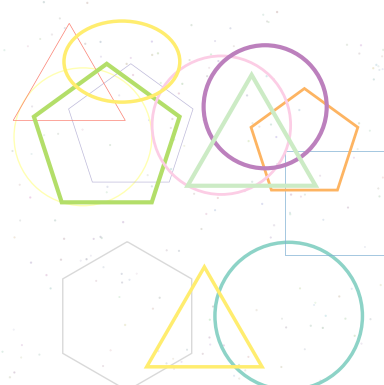[{"shape": "circle", "thickness": 2.5, "radius": 0.96, "center": [0.75, 0.179]}, {"shape": "circle", "thickness": 1, "radius": 0.89, "center": [0.215, 0.645]}, {"shape": "pentagon", "thickness": 0.5, "radius": 0.85, "center": [0.34, 0.665]}, {"shape": "triangle", "thickness": 0.5, "radius": 0.84, "center": [0.18, 0.771]}, {"shape": "square", "thickness": 0.5, "radius": 0.67, "center": [0.876, 0.473]}, {"shape": "pentagon", "thickness": 2, "radius": 0.73, "center": [0.791, 0.624]}, {"shape": "pentagon", "thickness": 3, "radius": 0.99, "center": [0.277, 0.635]}, {"shape": "circle", "thickness": 2, "radius": 0.9, "center": [0.575, 0.675]}, {"shape": "hexagon", "thickness": 1, "radius": 0.97, "center": [0.33, 0.179]}, {"shape": "circle", "thickness": 3, "radius": 0.8, "center": [0.689, 0.723]}, {"shape": "triangle", "thickness": 3, "radius": 0.96, "center": [0.654, 0.614]}, {"shape": "oval", "thickness": 2.5, "radius": 0.75, "center": [0.317, 0.84]}, {"shape": "triangle", "thickness": 2.5, "radius": 0.86, "center": [0.531, 0.134]}]